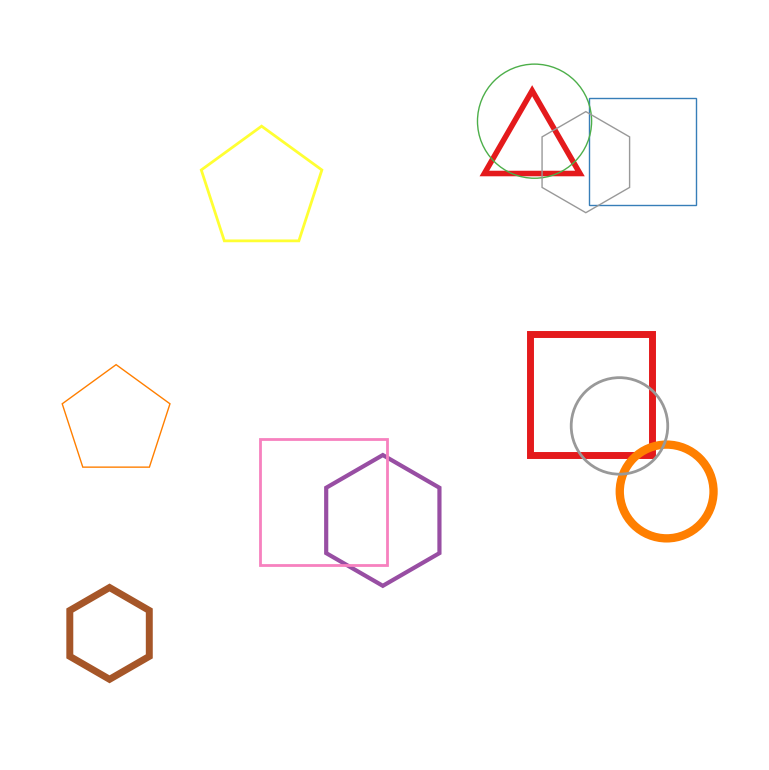[{"shape": "square", "thickness": 2.5, "radius": 0.39, "center": [0.767, 0.487]}, {"shape": "triangle", "thickness": 2, "radius": 0.36, "center": [0.691, 0.811]}, {"shape": "square", "thickness": 0.5, "radius": 0.35, "center": [0.834, 0.803]}, {"shape": "circle", "thickness": 0.5, "radius": 0.37, "center": [0.694, 0.843]}, {"shape": "hexagon", "thickness": 1.5, "radius": 0.42, "center": [0.497, 0.324]}, {"shape": "pentagon", "thickness": 0.5, "radius": 0.37, "center": [0.151, 0.453]}, {"shape": "circle", "thickness": 3, "radius": 0.3, "center": [0.866, 0.362]}, {"shape": "pentagon", "thickness": 1, "radius": 0.41, "center": [0.34, 0.754]}, {"shape": "hexagon", "thickness": 2.5, "radius": 0.3, "center": [0.142, 0.177]}, {"shape": "square", "thickness": 1, "radius": 0.41, "center": [0.42, 0.348]}, {"shape": "hexagon", "thickness": 0.5, "radius": 0.33, "center": [0.761, 0.789]}, {"shape": "circle", "thickness": 1, "radius": 0.31, "center": [0.805, 0.447]}]